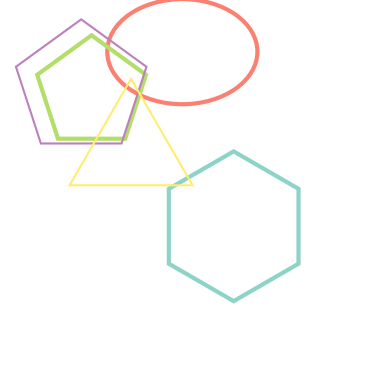[{"shape": "hexagon", "thickness": 3, "radius": 0.97, "center": [0.607, 0.412]}, {"shape": "oval", "thickness": 3, "radius": 0.97, "center": [0.474, 0.866]}, {"shape": "pentagon", "thickness": 3, "radius": 0.74, "center": [0.238, 0.76]}, {"shape": "pentagon", "thickness": 1.5, "radius": 0.89, "center": [0.211, 0.771]}, {"shape": "triangle", "thickness": 1.5, "radius": 0.92, "center": [0.34, 0.611]}]